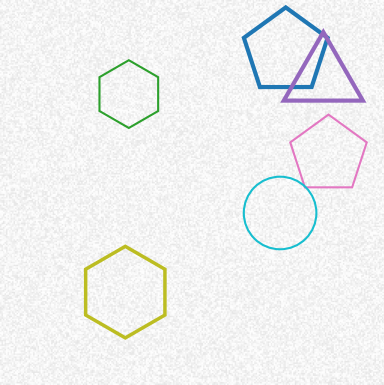[{"shape": "pentagon", "thickness": 3, "radius": 0.57, "center": [0.742, 0.866]}, {"shape": "hexagon", "thickness": 1.5, "radius": 0.44, "center": [0.335, 0.756]}, {"shape": "triangle", "thickness": 3, "radius": 0.59, "center": [0.84, 0.798]}, {"shape": "pentagon", "thickness": 1.5, "radius": 0.52, "center": [0.853, 0.598]}, {"shape": "hexagon", "thickness": 2.5, "radius": 0.59, "center": [0.325, 0.241]}, {"shape": "circle", "thickness": 1.5, "radius": 0.47, "center": [0.728, 0.447]}]